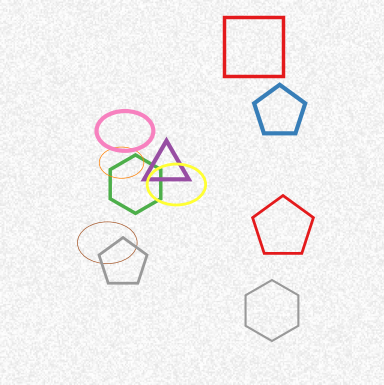[{"shape": "square", "thickness": 2.5, "radius": 0.38, "center": [0.659, 0.88]}, {"shape": "pentagon", "thickness": 2, "radius": 0.42, "center": [0.735, 0.409]}, {"shape": "pentagon", "thickness": 3, "radius": 0.35, "center": [0.726, 0.71]}, {"shape": "hexagon", "thickness": 2.5, "radius": 0.38, "center": [0.352, 0.522]}, {"shape": "triangle", "thickness": 3, "radius": 0.33, "center": [0.432, 0.568]}, {"shape": "oval", "thickness": 0.5, "radius": 0.29, "center": [0.316, 0.577]}, {"shape": "oval", "thickness": 2, "radius": 0.38, "center": [0.458, 0.521]}, {"shape": "oval", "thickness": 0.5, "radius": 0.39, "center": [0.279, 0.369]}, {"shape": "oval", "thickness": 3, "radius": 0.37, "center": [0.325, 0.66]}, {"shape": "pentagon", "thickness": 2, "radius": 0.33, "center": [0.32, 0.317]}, {"shape": "hexagon", "thickness": 1.5, "radius": 0.4, "center": [0.706, 0.193]}]